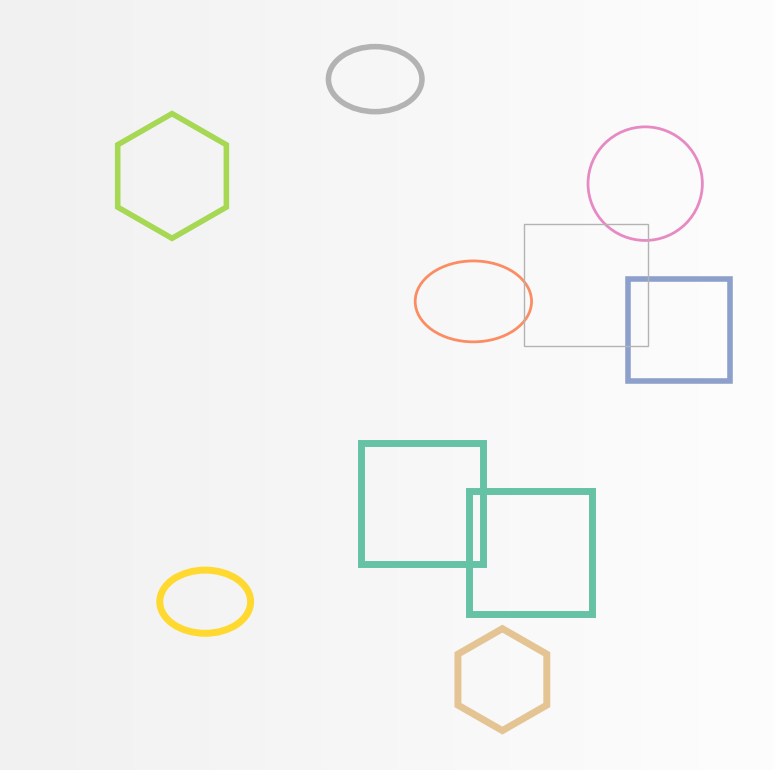[{"shape": "square", "thickness": 2.5, "radius": 0.39, "center": [0.544, 0.347]}, {"shape": "square", "thickness": 2.5, "radius": 0.4, "center": [0.684, 0.283]}, {"shape": "oval", "thickness": 1, "radius": 0.38, "center": [0.611, 0.609]}, {"shape": "square", "thickness": 2, "radius": 0.33, "center": [0.876, 0.571]}, {"shape": "circle", "thickness": 1, "radius": 0.37, "center": [0.833, 0.762]}, {"shape": "hexagon", "thickness": 2, "radius": 0.4, "center": [0.222, 0.771]}, {"shape": "oval", "thickness": 2.5, "radius": 0.29, "center": [0.265, 0.219]}, {"shape": "hexagon", "thickness": 2.5, "radius": 0.33, "center": [0.648, 0.117]}, {"shape": "square", "thickness": 0.5, "radius": 0.4, "center": [0.756, 0.63]}, {"shape": "oval", "thickness": 2, "radius": 0.3, "center": [0.484, 0.897]}]